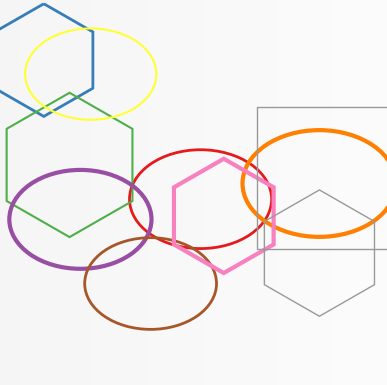[{"shape": "oval", "thickness": 2, "radius": 0.92, "center": [0.518, 0.483]}, {"shape": "hexagon", "thickness": 2, "radius": 0.73, "center": [0.113, 0.844]}, {"shape": "hexagon", "thickness": 1.5, "radius": 0.94, "center": [0.179, 0.572]}, {"shape": "oval", "thickness": 3, "radius": 0.92, "center": [0.207, 0.43]}, {"shape": "oval", "thickness": 3, "radius": 0.99, "center": [0.824, 0.523]}, {"shape": "oval", "thickness": 1.5, "radius": 0.85, "center": [0.234, 0.808]}, {"shape": "oval", "thickness": 2, "radius": 0.85, "center": [0.389, 0.264]}, {"shape": "hexagon", "thickness": 3, "radius": 0.74, "center": [0.578, 0.439]}, {"shape": "square", "thickness": 1, "radius": 0.92, "center": [0.847, 0.538]}, {"shape": "hexagon", "thickness": 1, "radius": 0.82, "center": [0.824, 0.343]}]